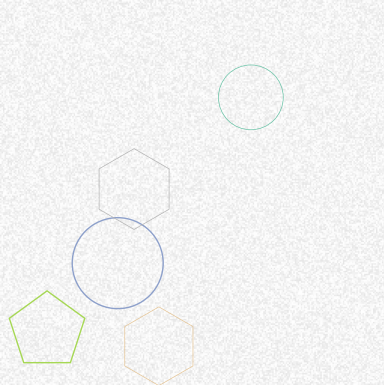[{"shape": "circle", "thickness": 0.5, "radius": 0.42, "center": [0.652, 0.747]}, {"shape": "circle", "thickness": 1, "radius": 0.59, "center": [0.306, 0.316]}, {"shape": "pentagon", "thickness": 1, "radius": 0.52, "center": [0.122, 0.141]}, {"shape": "hexagon", "thickness": 0.5, "radius": 0.51, "center": [0.413, 0.101]}, {"shape": "hexagon", "thickness": 0.5, "radius": 0.52, "center": [0.348, 0.509]}]